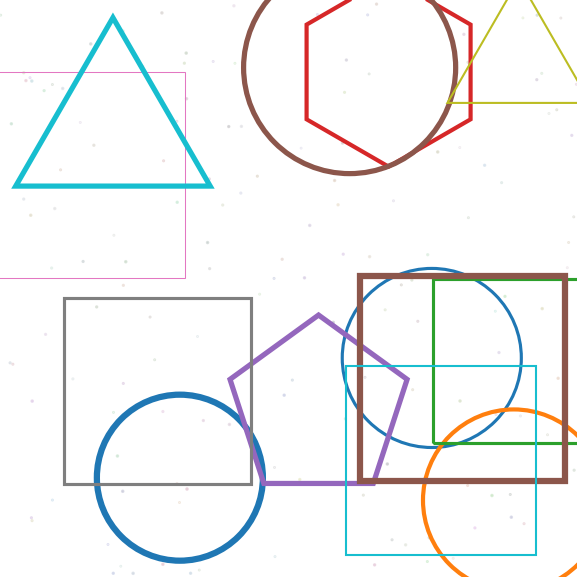[{"shape": "circle", "thickness": 1.5, "radius": 0.78, "center": [0.748, 0.379]}, {"shape": "circle", "thickness": 3, "radius": 0.72, "center": [0.311, 0.172]}, {"shape": "circle", "thickness": 2, "radius": 0.79, "center": [0.89, 0.133]}, {"shape": "square", "thickness": 1.5, "radius": 0.71, "center": [0.891, 0.374]}, {"shape": "hexagon", "thickness": 2, "radius": 0.82, "center": [0.673, 0.875]}, {"shape": "pentagon", "thickness": 2.5, "radius": 0.81, "center": [0.552, 0.292]}, {"shape": "square", "thickness": 3, "radius": 0.88, "center": [0.801, 0.344]}, {"shape": "circle", "thickness": 2.5, "radius": 0.92, "center": [0.605, 0.882]}, {"shape": "square", "thickness": 0.5, "radius": 0.89, "center": [0.143, 0.696]}, {"shape": "square", "thickness": 1.5, "radius": 0.81, "center": [0.272, 0.322]}, {"shape": "triangle", "thickness": 1, "radius": 0.71, "center": [0.898, 0.892]}, {"shape": "square", "thickness": 1, "radius": 0.82, "center": [0.764, 0.202]}, {"shape": "triangle", "thickness": 2.5, "radius": 0.97, "center": [0.196, 0.774]}]